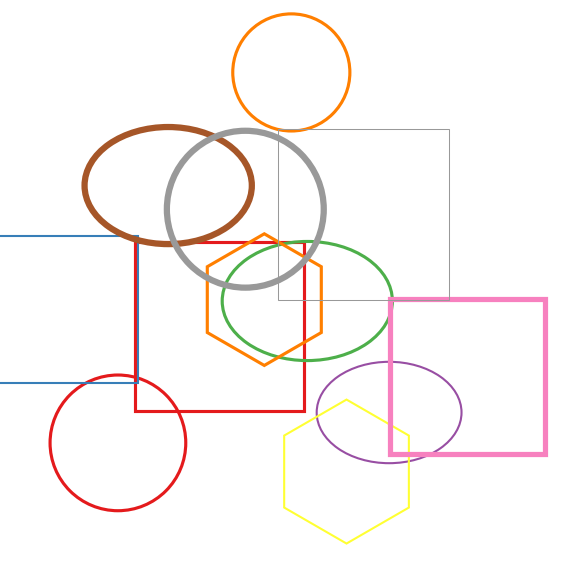[{"shape": "circle", "thickness": 1.5, "radius": 0.59, "center": [0.204, 0.232]}, {"shape": "square", "thickness": 1.5, "radius": 0.73, "center": [0.38, 0.433]}, {"shape": "square", "thickness": 1, "radius": 0.63, "center": [0.111, 0.463]}, {"shape": "oval", "thickness": 1.5, "radius": 0.74, "center": [0.532, 0.478]}, {"shape": "oval", "thickness": 1, "radius": 0.63, "center": [0.674, 0.285]}, {"shape": "hexagon", "thickness": 1.5, "radius": 0.57, "center": [0.458, 0.48]}, {"shape": "circle", "thickness": 1.5, "radius": 0.51, "center": [0.504, 0.874]}, {"shape": "hexagon", "thickness": 1, "radius": 0.62, "center": [0.6, 0.183]}, {"shape": "oval", "thickness": 3, "radius": 0.72, "center": [0.291, 0.678]}, {"shape": "square", "thickness": 2.5, "radius": 0.67, "center": [0.81, 0.347]}, {"shape": "square", "thickness": 0.5, "radius": 0.74, "center": [0.63, 0.628]}, {"shape": "circle", "thickness": 3, "radius": 0.68, "center": [0.425, 0.637]}]